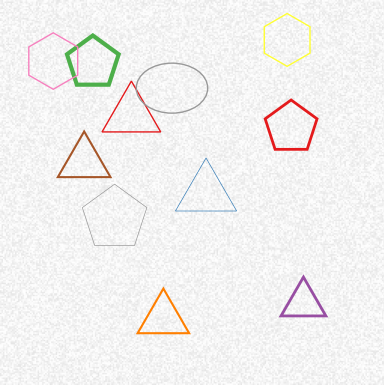[{"shape": "pentagon", "thickness": 2, "radius": 0.35, "center": [0.756, 0.669]}, {"shape": "triangle", "thickness": 1, "radius": 0.44, "center": [0.341, 0.701]}, {"shape": "triangle", "thickness": 0.5, "radius": 0.46, "center": [0.535, 0.498]}, {"shape": "pentagon", "thickness": 3, "radius": 0.35, "center": [0.241, 0.837]}, {"shape": "triangle", "thickness": 2, "radius": 0.34, "center": [0.788, 0.213]}, {"shape": "triangle", "thickness": 1.5, "radius": 0.39, "center": [0.424, 0.173]}, {"shape": "hexagon", "thickness": 1, "radius": 0.34, "center": [0.746, 0.896]}, {"shape": "triangle", "thickness": 1.5, "radius": 0.4, "center": [0.219, 0.579]}, {"shape": "hexagon", "thickness": 1, "radius": 0.37, "center": [0.138, 0.841]}, {"shape": "oval", "thickness": 1, "radius": 0.46, "center": [0.447, 0.771]}, {"shape": "pentagon", "thickness": 0.5, "radius": 0.44, "center": [0.298, 0.434]}]